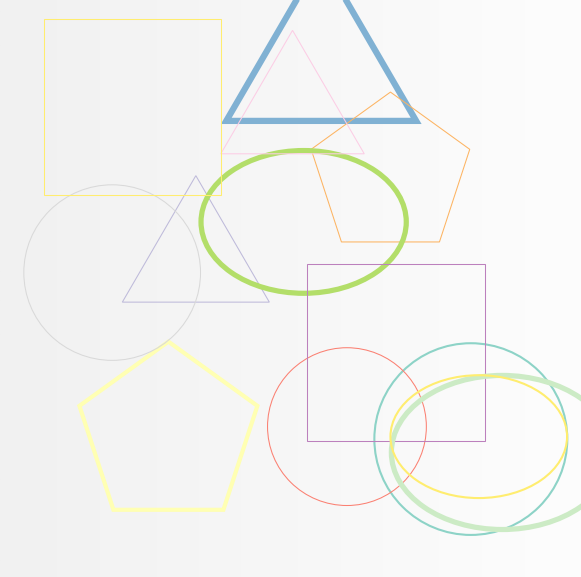[{"shape": "circle", "thickness": 1, "radius": 0.83, "center": [0.81, 0.239]}, {"shape": "pentagon", "thickness": 2, "radius": 0.8, "center": [0.29, 0.247]}, {"shape": "triangle", "thickness": 0.5, "radius": 0.73, "center": [0.337, 0.549]}, {"shape": "circle", "thickness": 0.5, "radius": 0.68, "center": [0.597, 0.26]}, {"shape": "triangle", "thickness": 3, "radius": 0.94, "center": [0.553, 0.884]}, {"shape": "pentagon", "thickness": 0.5, "radius": 0.72, "center": [0.672, 0.696]}, {"shape": "oval", "thickness": 2.5, "radius": 0.88, "center": [0.522, 0.615]}, {"shape": "triangle", "thickness": 0.5, "radius": 0.71, "center": [0.503, 0.804]}, {"shape": "circle", "thickness": 0.5, "radius": 0.76, "center": [0.193, 0.527]}, {"shape": "square", "thickness": 0.5, "radius": 0.77, "center": [0.681, 0.389]}, {"shape": "oval", "thickness": 2.5, "radius": 0.95, "center": [0.864, 0.216]}, {"shape": "oval", "thickness": 1, "radius": 0.76, "center": [0.824, 0.243]}, {"shape": "square", "thickness": 0.5, "radius": 0.76, "center": [0.228, 0.814]}]